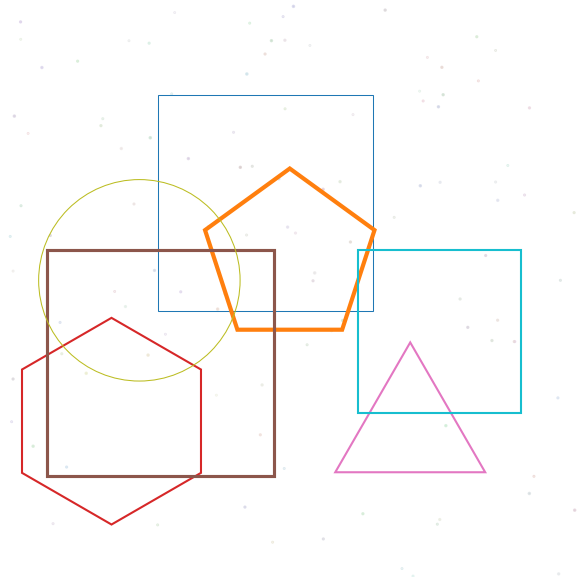[{"shape": "square", "thickness": 0.5, "radius": 0.93, "center": [0.46, 0.648]}, {"shape": "pentagon", "thickness": 2, "radius": 0.77, "center": [0.502, 0.553]}, {"shape": "hexagon", "thickness": 1, "radius": 0.89, "center": [0.193, 0.27]}, {"shape": "square", "thickness": 1.5, "radius": 0.98, "center": [0.278, 0.371]}, {"shape": "triangle", "thickness": 1, "radius": 0.75, "center": [0.71, 0.256]}, {"shape": "circle", "thickness": 0.5, "radius": 0.87, "center": [0.241, 0.514]}, {"shape": "square", "thickness": 1, "radius": 0.7, "center": [0.761, 0.424]}]